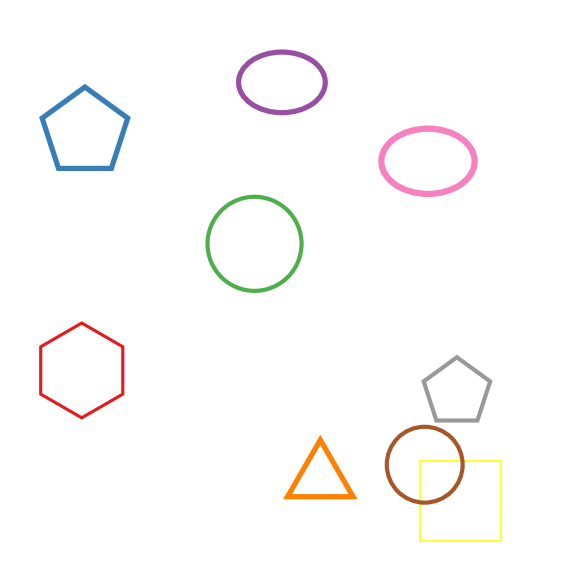[{"shape": "hexagon", "thickness": 1.5, "radius": 0.41, "center": [0.142, 0.358]}, {"shape": "pentagon", "thickness": 2.5, "radius": 0.39, "center": [0.147, 0.771]}, {"shape": "circle", "thickness": 2, "radius": 0.41, "center": [0.441, 0.577]}, {"shape": "oval", "thickness": 2.5, "radius": 0.38, "center": [0.488, 0.857]}, {"shape": "triangle", "thickness": 2.5, "radius": 0.33, "center": [0.555, 0.172]}, {"shape": "square", "thickness": 1, "radius": 0.35, "center": [0.797, 0.131]}, {"shape": "circle", "thickness": 2, "radius": 0.33, "center": [0.735, 0.194]}, {"shape": "oval", "thickness": 3, "radius": 0.4, "center": [0.741, 0.72]}, {"shape": "pentagon", "thickness": 2, "radius": 0.3, "center": [0.791, 0.32]}]